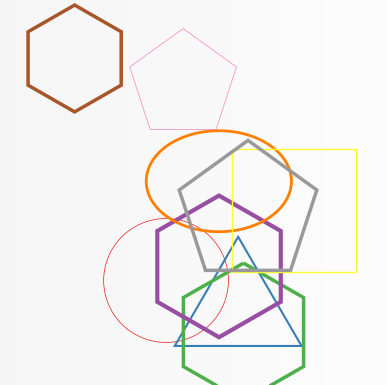[{"shape": "circle", "thickness": 0.5, "radius": 0.81, "center": [0.429, 0.272]}, {"shape": "triangle", "thickness": 1.5, "radius": 0.94, "center": [0.615, 0.196]}, {"shape": "hexagon", "thickness": 2.5, "radius": 0.9, "center": [0.628, 0.138]}, {"shape": "hexagon", "thickness": 3, "radius": 0.92, "center": [0.565, 0.308]}, {"shape": "oval", "thickness": 2, "radius": 0.94, "center": [0.565, 0.529]}, {"shape": "square", "thickness": 1, "radius": 0.8, "center": [0.759, 0.453]}, {"shape": "hexagon", "thickness": 2.5, "radius": 0.69, "center": [0.193, 0.848]}, {"shape": "pentagon", "thickness": 0.5, "radius": 0.72, "center": [0.473, 0.781]}, {"shape": "pentagon", "thickness": 2.5, "radius": 0.93, "center": [0.64, 0.449]}]